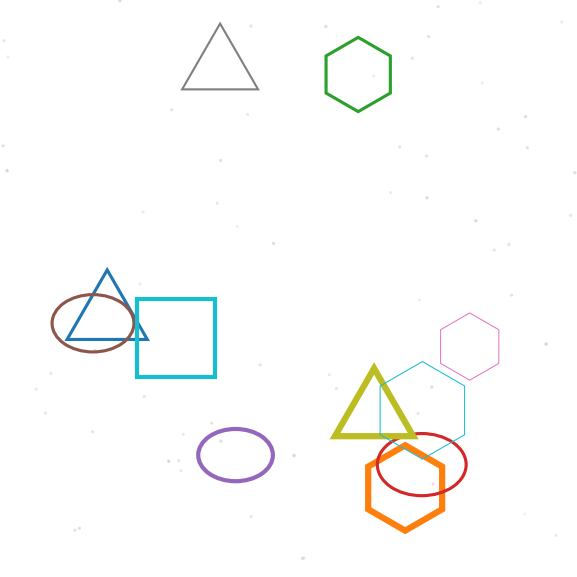[{"shape": "triangle", "thickness": 1.5, "radius": 0.4, "center": [0.186, 0.451]}, {"shape": "hexagon", "thickness": 3, "radius": 0.37, "center": [0.702, 0.154]}, {"shape": "hexagon", "thickness": 1.5, "radius": 0.32, "center": [0.62, 0.87]}, {"shape": "oval", "thickness": 1.5, "radius": 0.38, "center": [0.73, 0.195]}, {"shape": "oval", "thickness": 2, "radius": 0.32, "center": [0.408, 0.211]}, {"shape": "oval", "thickness": 1.5, "radius": 0.35, "center": [0.161, 0.439]}, {"shape": "hexagon", "thickness": 0.5, "radius": 0.29, "center": [0.813, 0.399]}, {"shape": "triangle", "thickness": 1, "radius": 0.38, "center": [0.381, 0.882]}, {"shape": "triangle", "thickness": 3, "radius": 0.39, "center": [0.648, 0.283]}, {"shape": "hexagon", "thickness": 0.5, "radius": 0.42, "center": [0.731, 0.289]}, {"shape": "square", "thickness": 2, "radius": 0.34, "center": [0.305, 0.414]}]